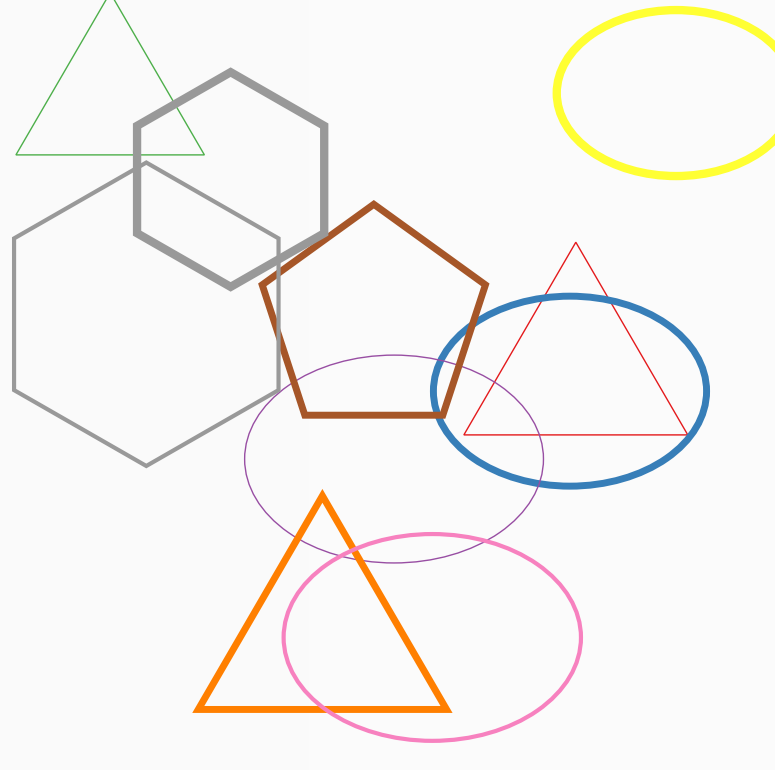[{"shape": "triangle", "thickness": 0.5, "radius": 0.83, "center": [0.743, 0.519]}, {"shape": "oval", "thickness": 2.5, "radius": 0.88, "center": [0.735, 0.492]}, {"shape": "triangle", "thickness": 0.5, "radius": 0.7, "center": [0.142, 0.869]}, {"shape": "oval", "thickness": 0.5, "radius": 0.96, "center": [0.508, 0.404]}, {"shape": "triangle", "thickness": 2.5, "radius": 0.92, "center": [0.416, 0.171]}, {"shape": "oval", "thickness": 3, "radius": 0.77, "center": [0.872, 0.879]}, {"shape": "pentagon", "thickness": 2.5, "radius": 0.76, "center": [0.482, 0.583]}, {"shape": "oval", "thickness": 1.5, "radius": 0.96, "center": [0.558, 0.172]}, {"shape": "hexagon", "thickness": 3, "radius": 0.7, "center": [0.298, 0.767]}, {"shape": "hexagon", "thickness": 1.5, "radius": 0.99, "center": [0.189, 0.592]}]